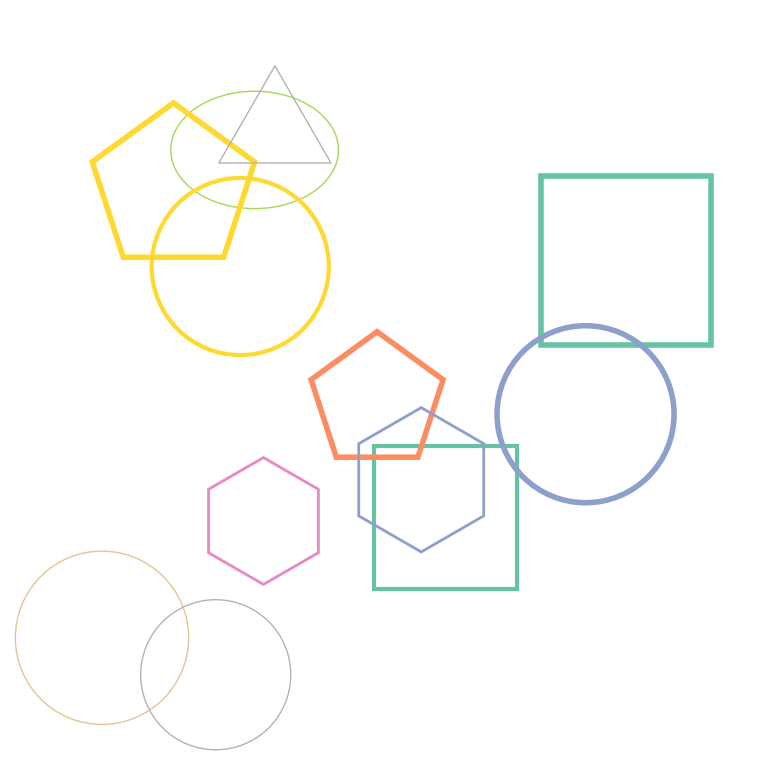[{"shape": "square", "thickness": 1.5, "radius": 0.46, "center": [0.578, 0.328]}, {"shape": "square", "thickness": 2, "radius": 0.55, "center": [0.813, 0.661]}, {"shape": "pentagon", "thickness": 2, "radius": 0.45, "center": [0.49, 0.479]}, {"shape": "hexagon", "thickness": 1, "radius": 0.47, "center": [0.547, 0.377]}, {"shape": "circle", "thickness": 2, "radius": 0.57, "center": [0.76, 0.462]}, {"shape": "hexagon", "thickness": 1, "radius": 0.41, "center": [0.342, 0.323]}, {"shape": "oval", "thickness": 0.5, "radius": 0.54, "center": [0.331, 0.805]}, {"shape": "pentagon", "thickness": 2, "radius": 0.55, "center": [0.225, 0.756]}, {"shape": "circle", "thickness": 1.5, "radius": 0.58, "center": [0.312, 0.654]}, {"shape": "circle", "thickness": 0.5, "radius": 0.56, "center": [0.132, 0.172]}, {"shape": "circle", "thickness": 0.5, "radius": 0.49, "center": [0.28, 0.124]}, {"shape": "triangle", "thickness": 0.5, "radius": 0.42, "center": [0.357, 0.83]}]